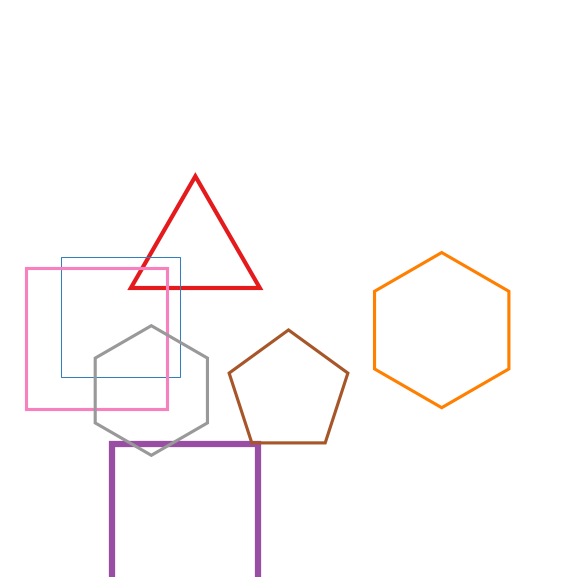[{"shape": "triangle", "thickness": 2, "radius": 0.64, "center": [0.338, 0.565]}, {"shape": "square", "thickness": 0.5, "radius": 0.52, "center": [0.209, 0.45]}, {"shape": "square", "thickness": 3, "radius": 0.63, "center": [0.321, 0.105]}, {"shape": "hexagon", "thickness": 1.5, "radius": 0.67, "center": [0.765, 0.428]}, {"shape": "pentagon", "thickness": 1.5, "radius": 0.54, "center": [0.5, 0.32]}, {"shape": "square", "thickness": 1.5, "radius": 0.61, "center": [0.167, 0.413]}, {"shape": "hexagon", "thickness": 1.5, "radius": 0.56, "center": [0.262, 0.323]}]